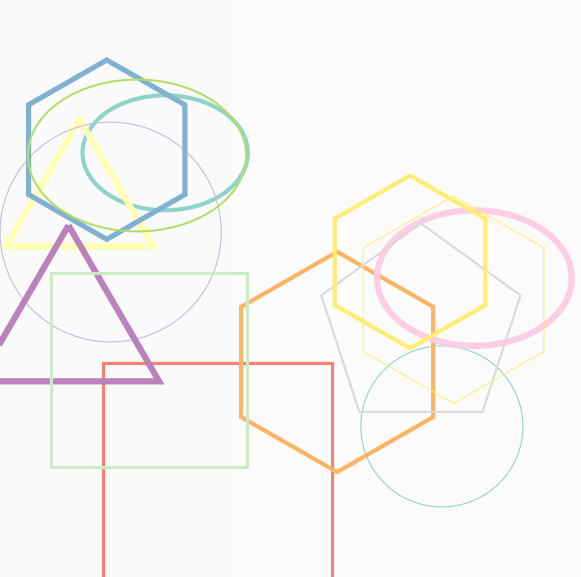[{"shape": "circle", "thickness": 0.5, "radius": 0.7, "center": [0.76, 0.261]}, {"shape": "oval", "thickness": 2, "radius": 0.71, "center": [0.284, 0.735]}, {"shape": "triangle", "thickness": 3, "radius": 0.73, "center": [0.137, 0.646]}, {"shape": "circle", "thickness": 0.5, "radius": 0.95, "center": [0.19, 0.597]}, {"shape": "square", "thickness": 1.5, "radius": 0.98, "center": [0.374, 0.174]}, {"shape": "hexagon", "thickness": 2.5, "radius": 0.78, "center": [0.184, 0.74]}, {"shape": "hexagon", "thickness": 2, "radius": 0.95, "center": [0.58, 0.372]}, {"shape": "oval", "thickness": 1, "radius": 0.94, "center": [0.236, 0.73]}, {"shape": "oval", "thickness": 3, "radius": 0.84, "center": [0.816, 0.518]}, {"shape": "pentagon", "thickness": 1, "radius": 0.9, "center": [0.724, 0.432]}, {"shape": "triangle", "thickness": 3, "radius": 0.9, "center": [0.118, 0.429]}, {"shape": "square", "thickness": 1.5, "radius": 0.84, "center": [0.257, 0.358]}, {"shape": "hexagon", "thickness": 2, "radius": 0.75, "center": [0.705, 0.546]}, {"shape": "hexagon", "thickness": 0.5, "radius": 0.9, "center": [0.78, 0.48]}]